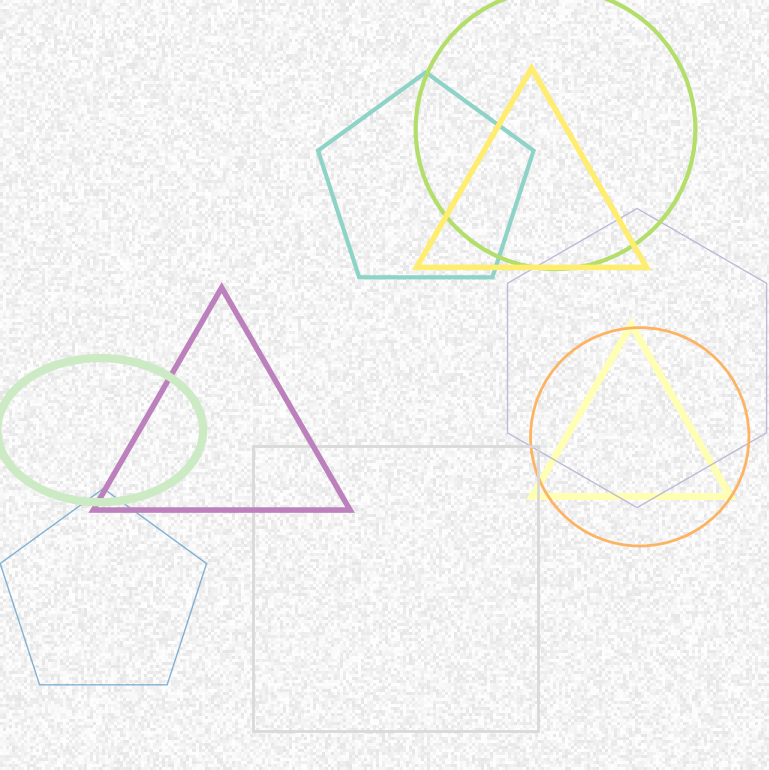[{"shape": "pentagon", "thickness": 1.5, "radius": 0.74, "center": [0.553, 0.759]}, {"shape": "triangle", "thickness": 2.5, "radius": 0.74, "center": [0.82, 0.43]}, {"shape": "hexagon", "thickness": 0.5, "radius": 0.97, "center": [0.827, 0.535]}, {"shape": "pentagon", "thickness": 0.5, "radius": 0.7, "center": [0.134, 0.225]}, {"shape": "circle", "thickness": 1, "radius": 0.71, "center": [0.831, 0.433]}, {"shape": "circle", "thickness": 1.5, "radius": 0.91, "center": [0.721, 0.832]}, {"shape": "square", "thickness": 1, "radius": 0.93, "center": [0.513, 0.235]}, {"shape": "triangle", "thickness": 2, "radius": 0.96, "center": [0.288, 0.434]}, {"shape": "oval", "thickness": 3, "radius": 0.67, "center": [0.13, 0.441]}, {"shape": "triangle", "thickness": 2, "radius": 0.86, "center": [0.69, 0.739]}]